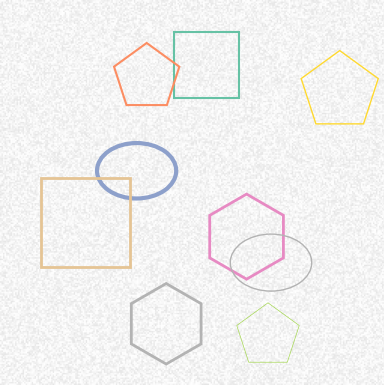[{"shape": "square", "thickness": 1.5, "radius": 0.43, "center": [0.536, 0.831]}, {"shape": "pentagon", "thickness": 1.5, "radius": 0.45, "center": [0.381, 0.799]}, {"shape": "oval", "thickness": 3, "radius": 0.51, "center": [0.355, 0.556]}, {"shape": "hexagon", "thickness": 2, "radius": 0.55, "center": [0.64, 0.385]}, {"shape": "pentagon", "thickness": 0.5, "radius": 0.43, "center": [0.696, 0.128]}, {"shape": "pentagon", "thickness": 1, "radius": 0.53, "center": [0.882, 0.763]}, {"shape": "square", "thickness": 2, "radius": 0.58, "center": [0.223, 0.421]}, {"shape": "oval", "thickness": 1, "radius": 0.53, "center": [0.704, 0.318]}, {"shape": "hexagon", "thickness": 2, "radius": 0.52, "center": [0.432, 0.159]}]